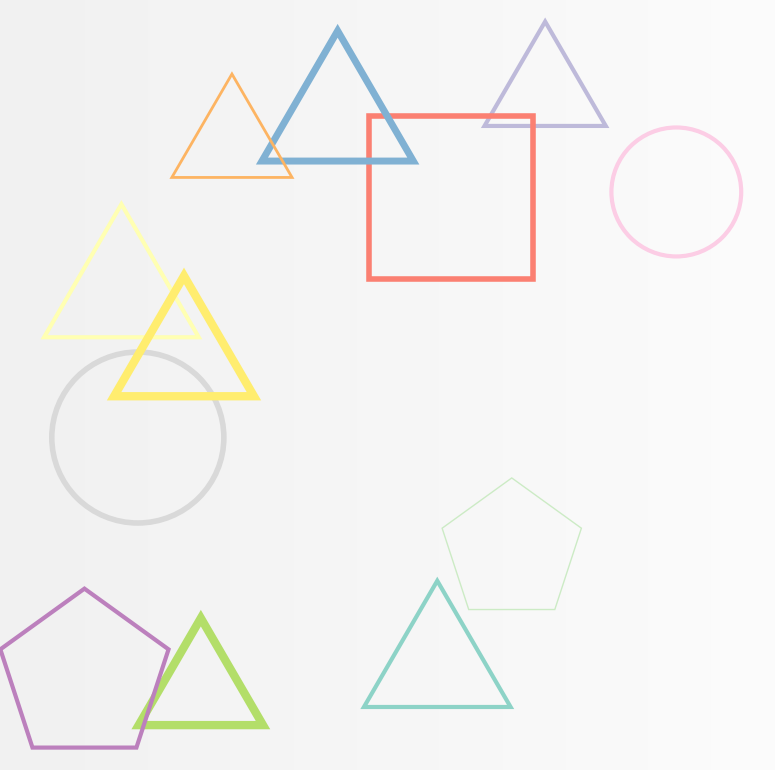[{"shape": "triangle", "thickness": 1.5, "radius": 0.55, "center": [0.564, 0.136]}, {"shape": "triangle", "thickness": 1.5, "radius": 0.58, "center": [0.157, 0.62]}, {"shape": "triangle", "thickness": 1.5, "radius": 0.45, "center": [0.703, 0.882]}, {"shape": "square", "thickness": 2, "radius": 0.53, "center": [0.582, 0.744]}, {"shape": "triangle", "thickness": 2.5, "radius": 0.56, "center": [0.436, 0.847]}, {"shape": "triangle", "thickness": 1, "radius": 0.45, "center": [0.299, 0.814]}, {"shape": "triangle", "thickness": 3, "radius": 0.46, "center": [0.259, 0.105]}, {"shape": "circle", "thickness": 1.5, "radius": 0.42, "center": [0.873, 0.751]}, {"shape": "circle", "thickness": 2, "radius": 0.56, "center": [0.178, 0.432]}, {"shape": "pentagon", "thickness": 1.5, "radius": 0.57, "center": [0.109, 0.121]}, {"shape": "pentagon", "thickness": 0.5, "radius": 0.47, "center": [0.66, 0.285]}, {"shape": "triangle", "thickness": 3, "radius": 0.52, "center": [0.237, 0.537]}]